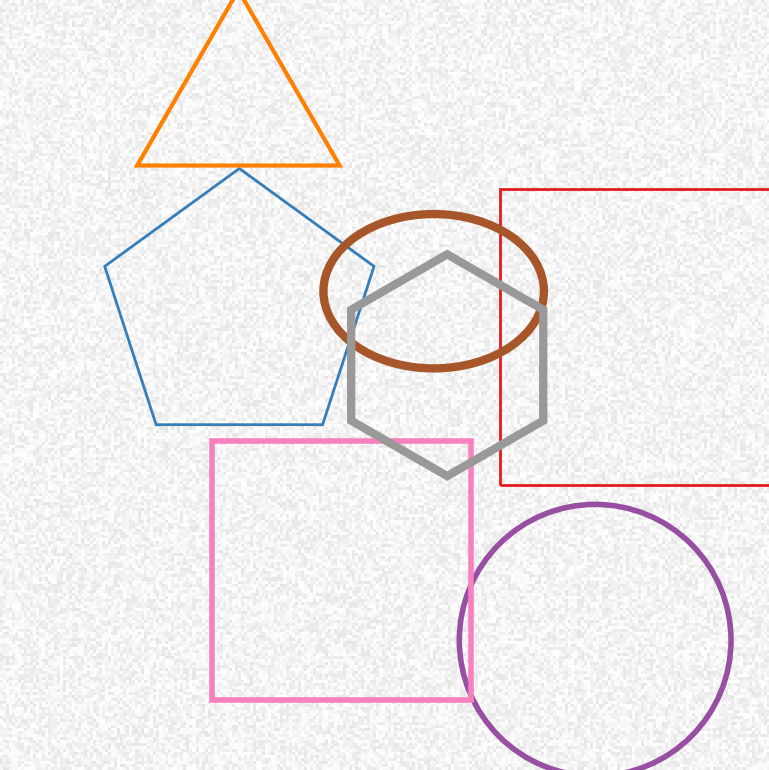[{"shape": "square", "thickness": 1, "radius": 0.96, "center": [0.842, 0.563]}, {"shape": "pentagon", "thickness": 1, "radius": 0.92, "center": [0.311, 0.597]}, {"shape": "circle", "thickness": 2, "radius": 0.88, "center": [0.773, 0.168]}, {"shape": "triangle", "thickness": 1.5, "radius": 0.76, "center": [0.31, 0.861]}, {"shape": "oval", "thickness": 3, "radius": 0.72, "center": [0.563, 0.622]}, {"shape": "square", "thickness": 2, "radius": 0.84, "center": [0.444, 0.259]}, {"shape": "hexagon", "thickness": 3, "radius": 0.72, "center": [0.581, 0.526]}]